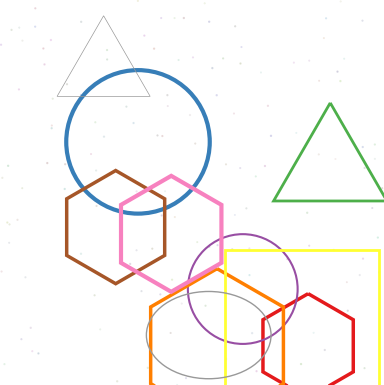[{"shape": "hexagon", "thickness": 2.5, "radius": 0.68, "center": [0.8, 0.102]}, {"shape": "circle", "thickness": 3, "radius": 0.93, "center": [0.358, 0.632]}, {"shape": "triangle", "thickness": 2, "radius": 0.85, "center": [0.858, 0.563]}, {"shape": "circle", "thickness": 1.5, "radius": 0.71, "center": [0.631, 0.249]}, {"shape": "hexagon", "thickness": 2.5, "radius": 1.0, "center": [0.564, 0.103]}, {"shape": "square", "thickness": 2, "radius": 1.0, "center": [0.784, 0.151]}, {"shape": "hexagon", "thickness": 2.5, "radius": 0.73, "center": [0.3, 0.41]}, {"shape": "hexagon", "thickness": 3, "radius": 0.75, "center": [0.445, 0.393]}, {"shape": "oval", "thickness": 1, "radius": 0.81, "center": [0.542, 0.13]}, {"shape": "triangle", "thickness": 0.5, "radius": 0.7, "center": [0.269, 0.819]}]